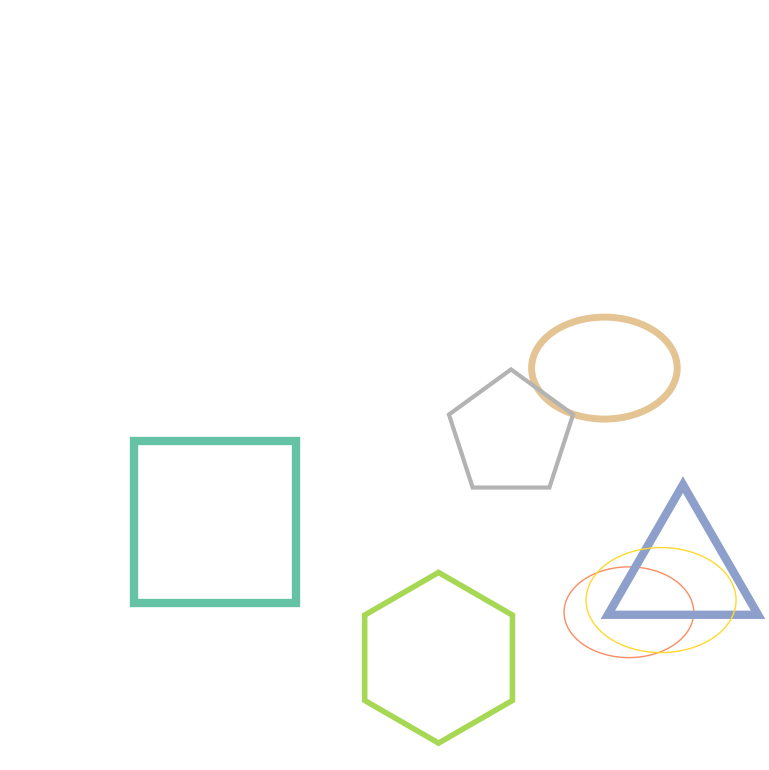[{"shape": "square", "thickness": 3, "radius": 0.53, "center": [0.279, 0.322]}, {"shape": "oval", "thickness": 0.5, "radius": 0.42, "center": [0.817, 0.205]}, {"shape": "triangle", "thickness": 3, "radius": 0.56, "center": [0.887, 0.258]}, {"shape": "hexagon", "thickness": 2, "radius": 0.55, "center": [0.57, 0.146]}, {"shape": "oval", "thickness": 0.5, "radius": 0.49, "center": [0.859, 0.221]}, {"shape": "oval", "thickness": 2.5, "radius": 0.47, "center": [0.785, 0.522]}, {"shape": "pentagon", "thickness": 1.5, "radius": 0.42, "center": [0.664, 0.435]}]